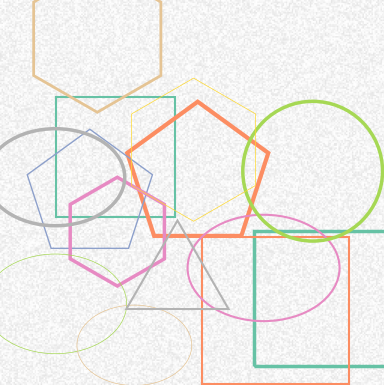[{"shape": "square", "thickness": 1.5, "radius": 0.77, "center": [0.301, 0.592]}, {"shape": "square", "thickness": 2.5, "radius": 0.88, "center": [0.836, 0.224]}, {"shape": "pentagon", "thickness": 3, "radius": 0.96, "center": [0.514, 0.543]}, {"shape": "square", "thickness": 1.5, "radius": 0.95, "center": [0.716, 0.193]}, {"shape": "pentagon", "thickness": 1, "radius": 0.85, "center": [0.233, 0.493]}, {"shape": "hexagon", "thickness": 2.5, "radius": 0.71, "center": [0.305, 0.398]}, {"shape": "oval", "thickness": 1.5, "radius": 0.99, "center": [0.685, 0.304]}, {"shape": "oval", "thickness": 0.5, "radius": 0.92, "center": [0.144, 0.211]}, {"shape": "circle", "thickness": 2.5, "radius": 0.91, "center": [0.812, 0.555]}, {"shape": "hexagon", "thickness": 0.5, "radius": 0.93, "center": [0.503, 0.611]}, {"shape": "hexagon", "thickness": 2, "radius": 0.95, "center": [0.253, 0.899]}, {"shape": "oval", "thickness": 0.5, "radius": 0.75, "center": [0.349, 0.103]}, {"shape": "triangle", "thickness": 1.5, "radius": 0.77, "center": [0.461, 0.274]}, {"shape": "oval", "thickness": 2.5, "radius": 0.9, "center": [0.144, 0.54]}]